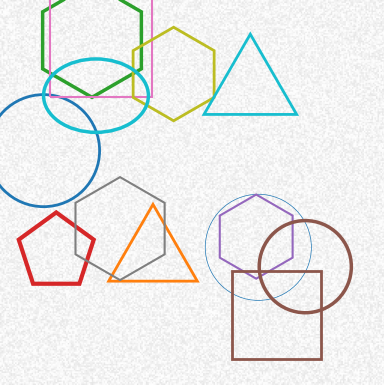[{"shape": "circle", "thickness": 2, "radius": 0.73, "center": [0.113, 0.609]}, {"shape": "circle", "thickness": 0.5, "radius": 0.69, "center": [0.671, 0.358]}, {"shape": "triangle", "thickness": 2, "radius": 0.66, "center": [0.397, 0.336]}, {"shape": "hexagon", "thickness": 2.5, "radius": 0.74, "center": [0.239, 0.895]}, {"shape": "pentagon", "thickness": 3, "radius": 0.51, "center": [0.146, 0.346]}, {"shape": "hexagon", "thickness": 1.5, "radius": 0.55, "center": [0.665, 0.385]}, {"shape": "circle", "thickness": 2.5, "radius": 0.6, "center": [0.793, 0.307]}, {"shape": "square", "thickness": 2, "radius": 0.58, "center": [0.719, 0.181]}, {"shape": "square", "thickness": 1.5, "radius": 0.66, "center": [0.262, 0.881]}, {"shape": "hexagon", "thickness": 1.5, "radius": 0.67, "center": [0.312, 0.406]}, {"shape": "hexagon", "thickness": 2, "radius": 0.61, "center": [0.451, 0.808]}, {"shape": "triangle", "thickness": 2, "radius": 0.69, "center": [0.65, 0.772]}, {"shape": "oval", "thickness": 2.5, "radius": 0.68, "center": [0.249, 0.752]}]